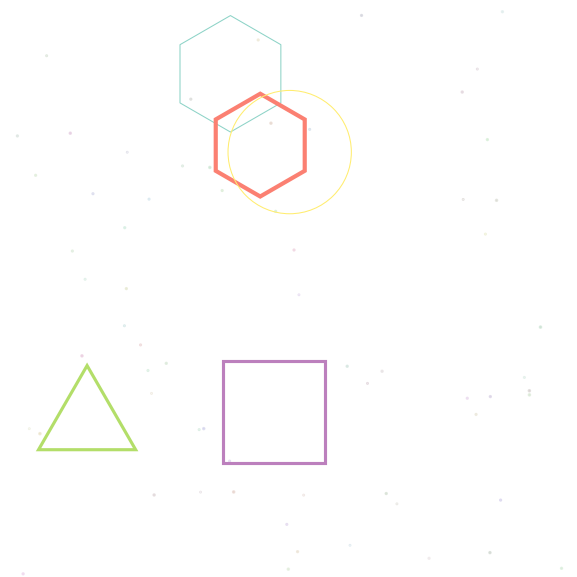[{"shape": "hexagon", "thickness": 0.5, "radius": 0.5, "center": [0.399, 0.871]}, {"shape": "hexagon", "thickness": 2, "radius": 0.44, "center": [0.451, 0.748]}, {"shape": "triangle", "thickness": 1.5, "radius": 0.49, "center": [0.151, 0.269]}, {"shape": "square", "thickness": 1.5, "radius": 0.44, "center": [0.475, 0.286]}, {"shape": "circle", "thickness": 0.5, "radius": 0.53, "center": [0.502, 0.736]}]